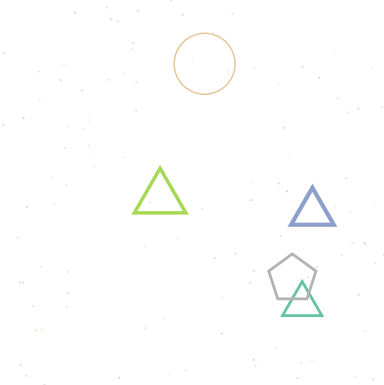[{"shape": "triangle", "thickness": 2, "radius": 0.3, "center": [0.785, 0.21]}, {"shape": "triangle", "thickness": 3, "radius": 0.32, "center": [0.811, 0.448]}, {"shape": "triangle", "thickness": 2.5, "radius": 0.39, "center": [0.416, 0.486]}, {"shape": "circle", "thickness": 1, "radius": 0.4, "center": [0.531, 0.834]}, {"shape": "pentagon", "thickness": 2, "radius": 0.32, "center": [0.759, 0.276]}]